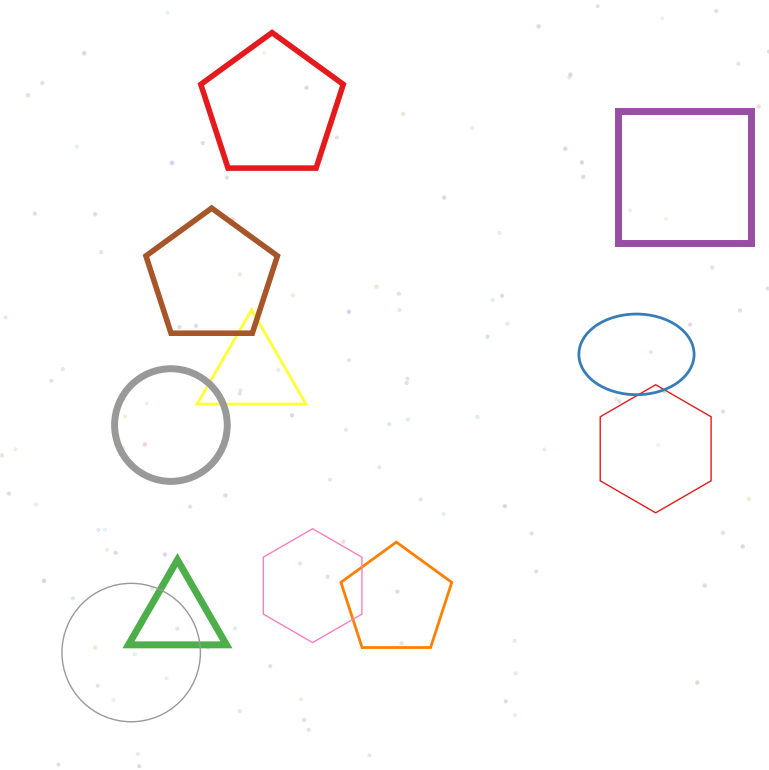[{"shape": "pentagon", "thickness": 2, "radius": 0.49, "center": [0.353, 0.86]}, {"shape": "hexagon", "thickness": 0.5, "radius": 0.42, "center": [0.852, 0.417]}, {"shape": "oval", "thickness": 1, "radius": 0.37, "center": [0.827, 0.54]}, {"shape": "triangle", "thickness": 2.5, "radius": 0.37, "center": [0.23, 0.199]}, {"shape": "square", "thickness": 2.5, "radius": 0.43, "center": [0.889, 0.771]}, {"shape": "pentagon", "thickness": 1, "radius": 0.38, "center": [0.515, 0.22]}, {"shape": "triangle", "thickness": 1, "radius": 0.41, "center": [0.327, 0.516]}, {"shape": "pentagon", "thickness": 2, "radius": 0.45, "center": [0.275, 0.64]}, {"shape": "hexagon", "thickness": 0.5, "radius": 0.37, "center": [0.406, 0.239]}, {"shape": "circle", "thickness": 2.5, "radius": 0.37, "center": [0.222, 0.448]}, {"shape": "circle", "thickness": 0.5, "radius": 0.45, "center": [0.17, 0.153]}]